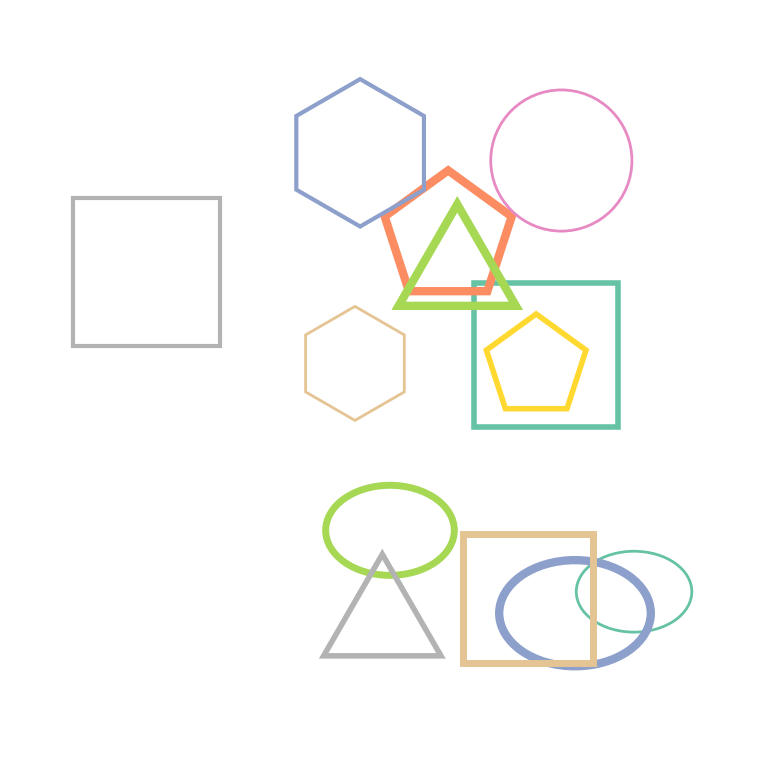[{"shape": "oval", "thickness": 1, "radius": 0.38, "center": [0.823, 0.232]}, {"shape": "square", "thickness": 2, "radius": 0.47, "center": [0.709, 0.539]}, {"shape": "pentagon", "thickness": 3, "radius": 0.43, "center": [0.582, 0.692]}, {"shape": "oval", "thickness": 3, "radius": 0.49, "center": [0.747, 0.204]}, {"shape": "hexagon", "thickness": 1.5, "radius": 0.48, "center": [0.468, 0.802]}, {"shape": "circle", "thickness": 1, "radius": 0.46, "center": [0.729, 0.792]}, {"shape": "triangle", "thickness": 3, "radius": 0.44, "center": [0.594, 0.647]}, {"shape": "oval", "thickness": 2.5, "radius": 0.42, "center": [0.506, 0.311]}, {"shape": "pentagon", "thickness": 2, "radius": 0.34, "center": [0.696, 0.524]}, {"shape": "square", "thickness": 2.5, "radius": 0.42, "center": [0.685, 0.223]}, {"shape": "hexagon", "thickness": 1, "radius": 0.37, "center": [0.461, 0.528]}, {"shape": "triangle", "thickness": 2, "radius": 0.44, "center": [0.497, 0.192]}, {"shape": "square", "thickness": 1.5, "radius": 0.48, "center": [0.191, 0.647]}]